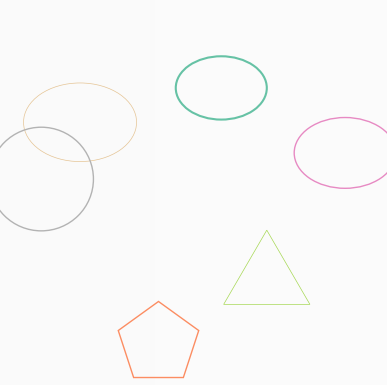[{"shape": "oval", "thickness": 1.5, "radius": 0.59, "center": [0.571, 0.772]}, {"shape": "pentagon", "thickness": 1, "radius": 0.55, "center": [0.409, 0.108]}, {"shape": "oval", "thickness": 1, "radius": 0.66, "center": [0.891, 0.603]}, {"shape": "triangle", "thickness": 0.5, "radius": 0.64, "center": [0.688, 0.274]}, {"shape": "oval", "thickness": 0.5, "radius": 0.73, "center": [0.207, 0.682]}, {"shape": "circle", "thickness": 1, "radius": 0.67, "center": [0.107, 0.535]}]